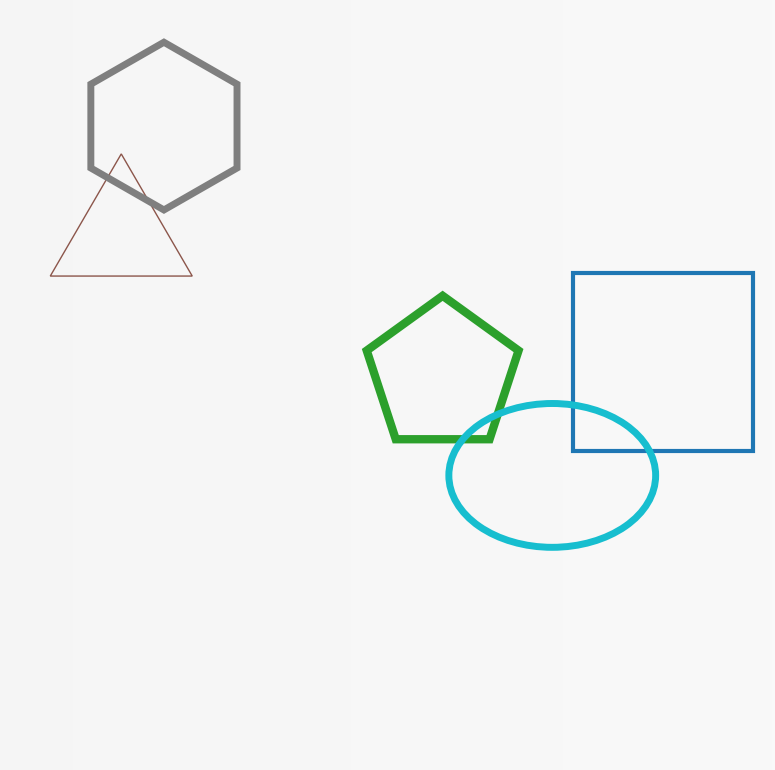[{"shape": "square", "thickness": 1.5, "radius": 0.58, "center": [0.856, 0.53]}, {"shape": "pentagon", "thickness": 3, "radius": 0.51, "center": [0.571, 0.513]}, {"shape": "triangle", "thickness": 0.5, "radius": 0.53, "center": [0.156, 0.694]}, {"shape": "hexagon", "thickness": 2.5, "radius": 0.54, "center": [0.212, 0.836]}, {"shape": "oval", "thickness": 2.5, "radius": 0.67, "center": [0.713, 0.383]}]